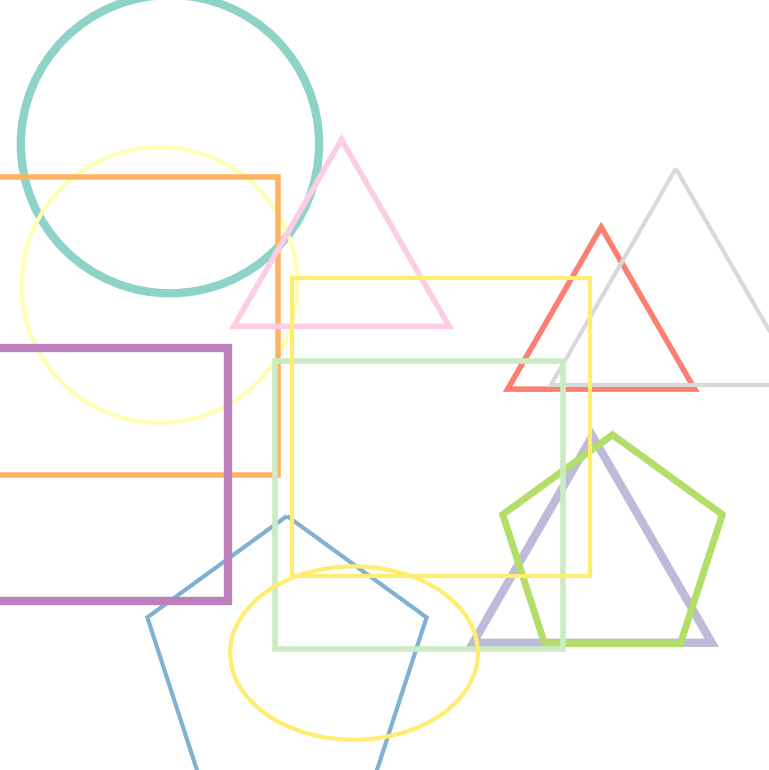[{"shape": "circle", "thickness": 3, "radius": 0.97, "center": [0.221, 0.813]}, {"shape": "circle", "thickness": 1.5, "radius": 0.9, "center": [0.207, 0.63]}, {"shape": "triangle", "thickness": 3, "radius": 0.89, "center": [0.769, 0.255]}, {"shape": "triangle", "thickness": 2, "radius": 0.7, "center": [0.781, 0.565]}, {"shape": "pentagon", "thickness": 1.5, "radius": 0.95, "center": [0.373, 0.139]}, {"shape": "square", "thickness": 2, "radius": 0.97, "center": [0.167, 0.577]}, {"shape": "pentagon", "thickness": 2.5, "radius": 0.75, "center": [0.795, 0.285]}, {"shape": "triangle", "thickness": 2, "radius": 0.81, "center": [0.443, 0.657]}, {"shape": "triangle", "thickness": 1.5, "radius": 0.94, "center": [0.878, 0.594]}, {"shape": "square", "thickness": 3, "radius": 0.82, "center": [0.132, 0.384]}, {"shape": "square", "thickness": 2, "radius": 0.93, "center": [0.544, 0.344]}, {"shape": "square", "thickness": 1.5, "radius": 0.97, "center": [0.573, 0.445]}, {"shape": "oval", "thickness": 1.5, "radius": 0.8, "center": [0.46, 0.152]}]